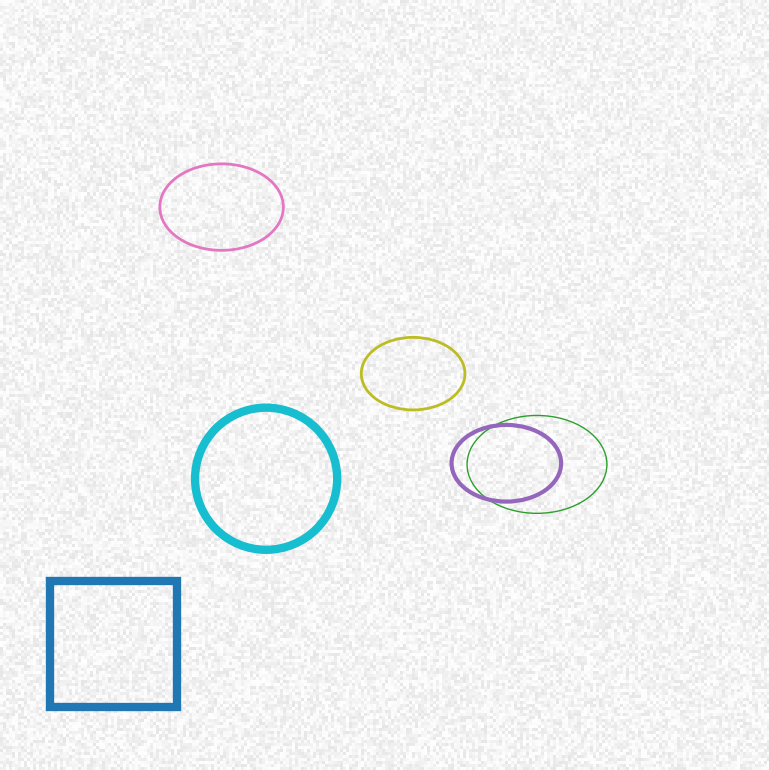[{"shape": "square", "thickness": 3, "radius": 0.41, "center": [0.147, 0.164]}, {"shape": "oval", "thickness": 0.5, "radius": 0.45, "center": [0.697, 0.397]}, {"shape": "oval", "thickness": 1.5, "radius": 0.36, "center": [0.658, 0.398]}, {"shape": "oval", "thickness": 1, "radius": 0.4, "center": [0.288, 0.731]}, {"shape": "oval", "thickness": 1, "radius": 0.34, "center": [0.537, 0.515]}, {"shape": "circle", "thickness": 3, "radius": 0.46, "center": [0.346, 0.378]}]